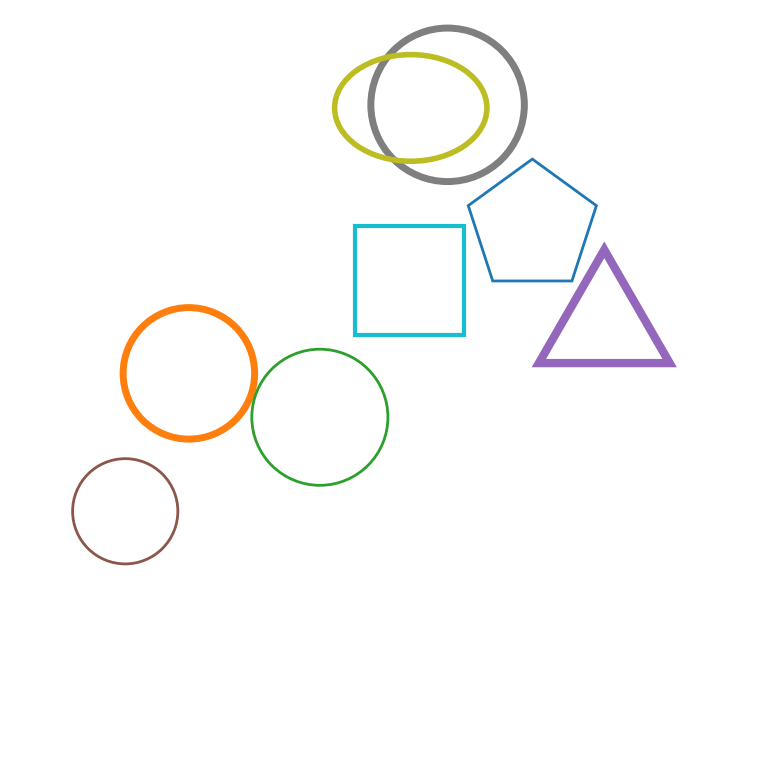[{"shape": "pentagon", "thickness": 1, "radius": 0.44, "center": [0.691, 0.706]}, {"shape": "circle", "thickness": 2.5, "radius": 0.43, "center": [0.245, 0.515]}, {"shape": "circle", "thickness": 1, "radius": 0.44, "center": [0.415, 0.458]}, {"shape": "triangle", "thickness": 3, "radius": 0.49, "center": [0.785, 0.577]}, {"shape": "circle", "thickness": 1, "radius": 0.34, "center": [0.163, 0.336]}, {"shape": "circle", "thickness": 2.5, "radius": 0.5, "center": [0.581, 0.864]}, {"shape": "oval", "thickness": 2, "radius": 0.49, "center": [0.533, 0.86]}, {"shape": "square", "thickness": 1.5, "radius": 0.35, "center": [0.532, 0.636]}]